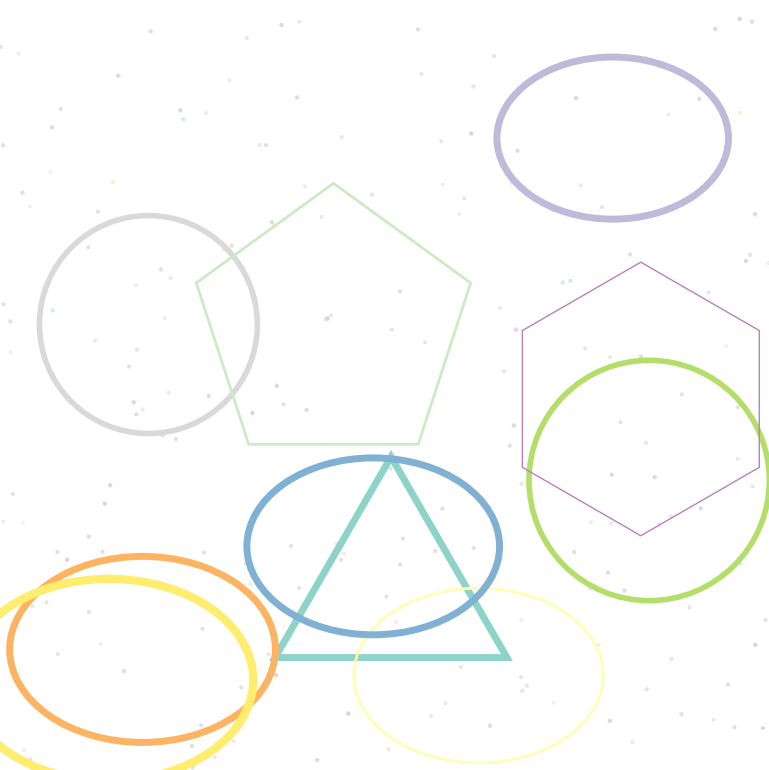[{"shape": "triangle", "thickness": 2.5, "radius": 0.87, "center": [0.508, 0.233]}, {"shape": "oval", "thickness": 1, "radius": 0.81, "center": [0.621, 0.123]}, {"shape": "oval", "thickness": 2.5, "radius": 0.75, "center": [0.796, 0.821]}, {"shape": "oval", "thickness": 2.5, "radius": 0.82, "center": [0.485, 0.29]}, {"shape": "oval", "thickness": 2.5, "radius": 0.86, "center": [0.185, 0.157]}, {"shape": "circle", "thickness": 2, "radius": 0.78, "center": [0.843, 0.376]}, {"shape": "circle", "thickness": 2, "radius": 0.71, "center": [0.193, 0.579]}, {"shape": "hexagon", "thickness": 0.5, "radius": 0.89, "center": [0.832, 0.482]}, {"shape": "pentagon", "thickness": 1, "radius": 0.94, "center": [0.433, 0.575]}, {"shape": "oval", "thickness": 3, "radius": 0.94, "center": [0.142, 0.117]}]